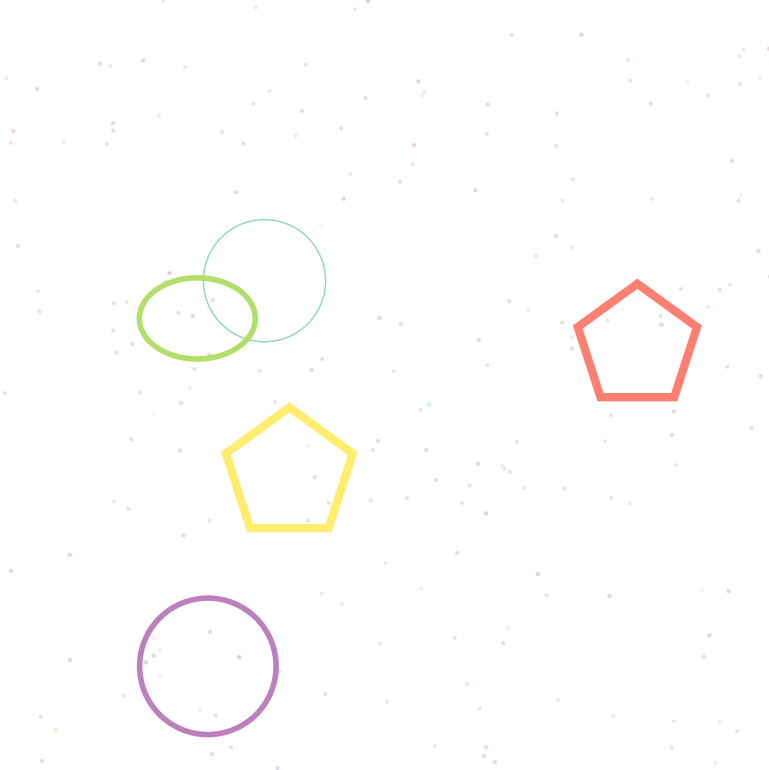[{"shape": "circle", "thickness": 0.5, "radius": 0.4, "center": [0.344, 0.635]}, {"shape": "pentagon", "thickness": 3, "radius": 0.41, "center": [0.828, 0.55]}, {"shape": "oval", "thickness": 2, "radius": 0.38, "center": [0.256, 0.586]}, {"shape": "circle", "thickness": 2, "radius": 0.44, "center": [0.27, 0.135]}, {"shape": "pentagon", "thickness": 3, "radius": 0.43, "center": [0.376, 0.384]}]